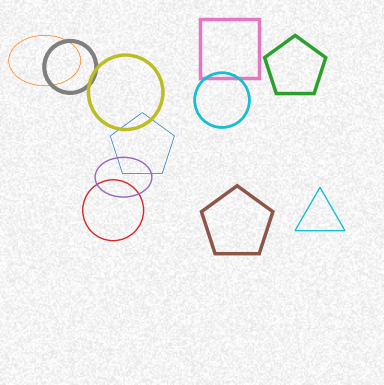[{"shape": "pentagon", "thickness": 0.5, "radius": 0.44, "center": [0.37, 0.62]}, {"shape": "oval", "thickness": 0.5, "radius": 0.47, "center": [0.116, 0.843]}, {"shape": "pentagon", "thickness": 2.5, "radius": 0.42, "center": [0.767, 0.825]}, {"shape": "circle", "thickness": 1, "radius": 0.4, "center": [0.294, 0.454]}, {"shape": "oval", "thickness": 1, "radius": 0.37, "center": [0.321, 0.54]}, {"shape": "pentagon", "thickness": 2.5, "radius": 0.49, "center": [0.616, 0.42]}, {"shape": "square", "thickness": 2.5, "radius": 0.38, "center": [0.597, 0.875]}, {"shape": "circle", "thickness": 3, "radius": 0.34, "center": [0.182, 0.826]}, {"shape": "circle", "thickness": 2.5, "radius": 0.48, "center": [0.326, 0.76]}, {"shape": "circle", "thickness": 2, "radius": 0.36, "center": [0.577, 0.74]}, {"shape": "triangle", "thickness": 1, "radius": 0.37, "center": [0.831, 0.438]}]